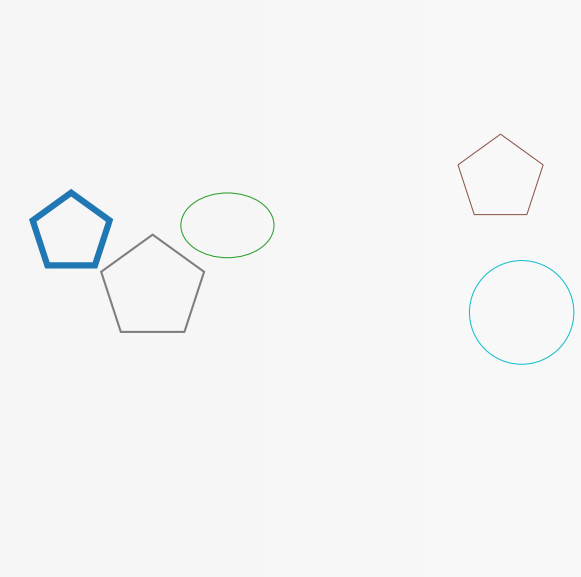[{"shape": "pentagon", "thickness": 3, "radius": 0.35, "center": [0.122, 0.596]}, {"shape": "oval", "thickness": 0.5, "radius": 0.4, "center": [0.391, 0.609]}, {"shape": "pentagon", "thickness": 0.5, "radius": 0.39, "center": [0.861, 0.69]}, {"shape": "pentagon", "thickness": 1, "radius": 0.47, "center": [0.263, 0.5]}, {"shape": "circle", "thickness": 0.5, "radius": 0.45, "center": [0.897, 0.458]}]